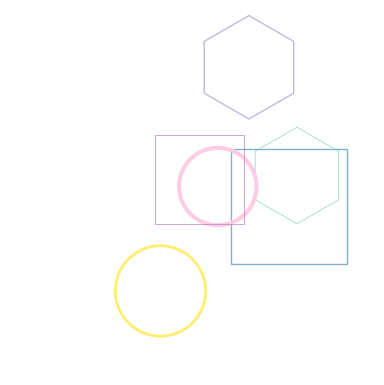[{"shape": "hexagon", "thickness": 0.5, "radius": 0.63, "center": [0.771, 0.544]}, {"shape": "hexagon", "thickness": 1, "radius": 0.67, "center": [0.647, 0.825]}, {"shape": "square", "thickness": 1, "radius": 0.75, "center": [0.751, 0.463]}, {"shape": "circle", "thickness": 3, "radius": 0.5, "center": [0.566, 0.516]}, {"shape": "square", "thickness": 0.5, "radius": 0.58, "center": [0.519, 0.535]}, {"shape": "circle", "thickness": 2, "radius": 0.59, "center": [0.417, 0.244]}]